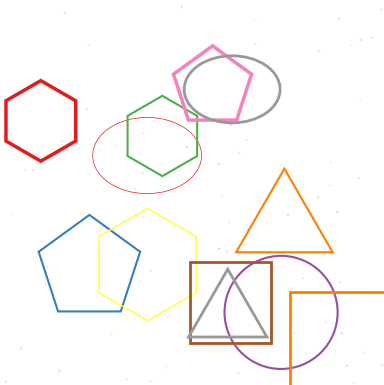[{"shape": "hexagon", "thickness": 2.5, "radius": 0.52, "center": [0.106, 0.686]}, {"shape": "oval", "thickness": 0.5, "radius": 0.71, "center": [0.382, 0.596]}, {"shape": "pentagon", "thickness": 1.5, "radius": 0.69, "center": [0.232, 0.303]}, {"shape": "hexagon", "thickness": 1.5, "radius": 0.52, "center": [0.422, 0.647]}, {"shape": "circle", "thickness": 1.5, "radius": 0.73, "center": [0.73, 0.189]}, {"shape": "square", "thickness": 2, "radius": 0.62, "center": [0.877, 0.118]}, {"shape": "triangle", "thickness": 1.5, "radius": 0.72, "center": [0.739, 0.417]}, {"shape": "hexagon", "thickness": 1, "radius": 0.73, "center": [0.383, 0.313]}, {"shape": "square", "thickness": 2, "radius": 0.53, "center": [0.6, 0.214]}, {"shape": "pentagon", "thickness": 2.5, "radius": 0.53, "center": [0.552, 0.774]}, {"shape": "oval", "thickness": 2, "radius": 0.62, "center": [0.603, 0.768]}, {"shape": "triangle", "thickness": 2, "radius": 0.59, "center": [0.591, 0.183]}]